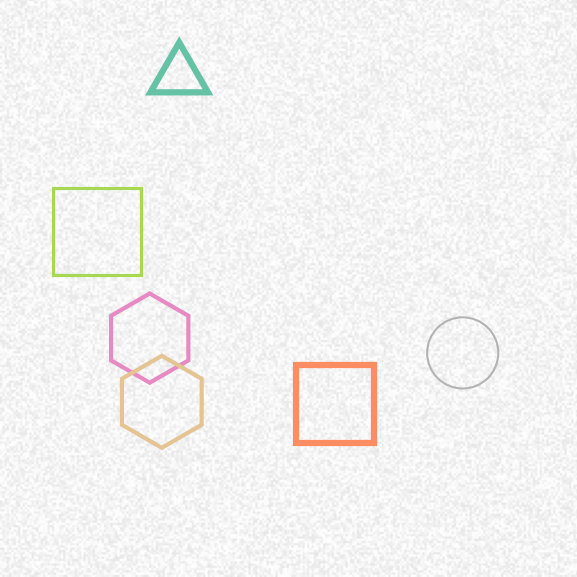[{"shape": "triangle", "thickness": 3, "radius": 0.29, "center": [0.31, 0.868]}, {"shape": "square", "thickness": 3, "radius": 0.34, "center": [0.581, 0.3]}, {"shape": "hexagon", "thickness": 2, "radius": 0.39, "center": [0.259, 0.414]}, {"shape": "square", "thickness": 1.5, "radius": 0.38, "center": [0.168, 0.598]}, {"shape": "hexagon", "thickness": 2, "radius": 0.4, "center": [0.28, 0.303]}, {"shape": "circle", "thickness": 1, "radius": 0.31, "center": [0.801, 0.388]}]